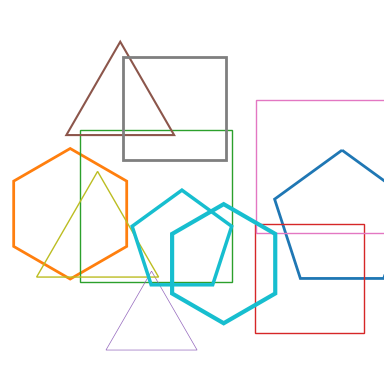[{"shape": "pentagon", "thickness": 2, "radius": 0.92, "center": [0.888, 0.426]}, {"shape": "hexagon", "thickness": 2, "radius": 0.85, "center": [0.182, 0.445]}, {"shape": "square", "thickness": 1, "radius": 0.99, "center": [0.406, 0.464]}, {"shape": "square", "thickness": 1, "radius": 0.71, "center": [0.804, 0.277]}, {"shape": "triangle", "thickness": 0.5, "radius": 0.68, "center": [0.394, 0.159]}, {"shape": "triangle", "thickness": 1.5, "radius": 0.81, "center": [0.312, 0.73]}, {"shape": "square", "thickness": 1, "radius": 0.87, "center": [0.838, 0.567]}, {"shape": "square", "thickness": 2, "radius": 0.67, "center": [0.454, 0.719]}, {"shape": "triangle", "thickness": 1, "radius": 0.91, "center": [0.253, 0.372]}, {"shape": "hexagon", "thickness": 3, "radius": 0.77, "center": [0.581, 0.315]}, {"shape": "pentagon", "thickness": 2.5, "radius": 0.68, "center": [0.473, 0.37]}]